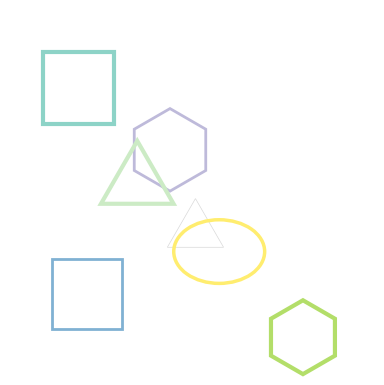[{"shape": "square", "thickness": 3, "radius": 0.47, "center": [0.204, 0.771]}, {"shape": "hexagon", "thickness": 2, "radius": 0.54, "center": [0.442, 0.611]}, {"shape": "square", "thickness": 2, "radius": 0.45, "center": [0.226, 0.236]}, {"shape": "hexagon", "thickness": 3, "radius": 0.48, "center": [0.787, 0.124]}, {"shape": "triangle", "thickness": 0.5, "radius": 0.42, "center": [0.508, 0.4]}, {"shape": "triangle", "thickness": 3, "radius": 0.54, "center": [0.357, 0.525]}, {"shape": "oval", "thickness": 2.5, "radius": 0.59, "center": [0.569, 0.347]}]